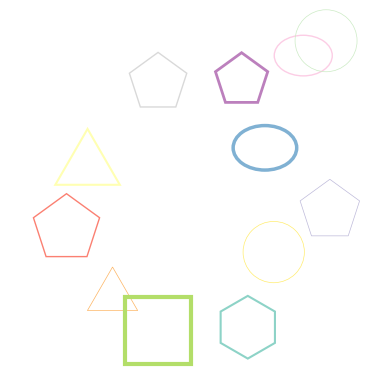[{"shape": "hexagon", "thickness": 1.5, "radius": 0.41, "center": [0.644, 0.15]}, {"shape": "triangle", "thickness": 1.5, "radius": 0.48, "center": [0.227, 0.568]}, {"shape": "pentagon", "thickness": 0.5, "radius": 0.41, "center": [0.857, 0.453]}, {"shape": "pentagon", "thickness": 1, "radius": 0.45, "center": [0.173, 0.407]}, {"shape": "oval", "thickness": 2.5, "radius": 0.41, "center": [0.688, 0.616]}, {"shape": "triangle", "thickness": 0.5, "radius": 0.38, "center": [0.292, 0.231]}, {"shape": "square", "thickness": 3, "radius": 0.43, "center": [0.41, 0.141]}, {"shape": "oval", "thickness": 1, "radius": 0.38, "center": [0.788, 0.856]}, {"shape": "pentagon", "thickness": 1, "radius": 0.39, "center": [0.411, 0.786]}, {"shape": "pentagon", "thickness": 2, "radius": 0.36, "center": [0.628, 0.792]}, {"shape": "circle", "thickness": 0.5, "radius": 0.4, "center": [0.847, 0.894]}, {"shape": "circle", "thickness": 0.5, "radius": 0.4, "center": [0.711, 0.345]}]